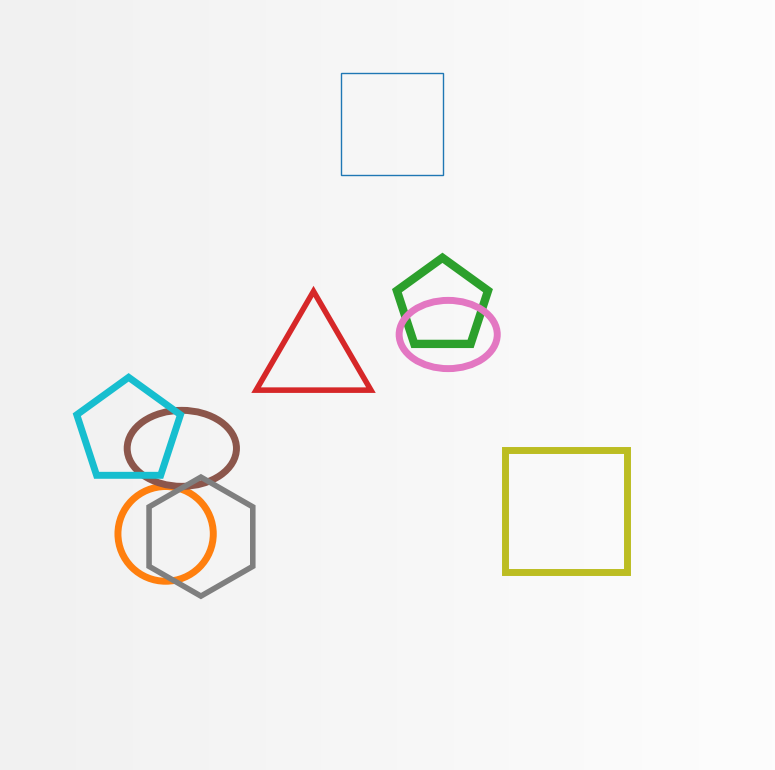[{"shape": "square", "thickness": 0.5, "radius": 0.33, "center": [0.506, 0.839]}, {"shape": "circle", "thickness": 2.5, "radius": 0.31, "center": [0.214, 0.307]}, {"shape": "pentagon", "thickness": 3, "radius": 0.31, "center": [0.571, 0.603]}, {"shape": "triangle", "thickness": 2, "radius": 0.43, "center": [0.405, 0.536]}, {"shape": "oval", "thickness": 2.5, "radius": 0.35, "center": [0.235, 0.418]}, {"shape": "oval", "thickness": 2.5, "radius": 0.32, "center": [0.578, 0.566]}, {"shape": "hexagon", "thickness": 2, "radius": 0.39, "center": [0.259, 0.303]}, {"shape": "square", "thickness": 2.5, "radius": 0.4, "center": [0.73, 0.336]}, {"shape": "pentagon", "thickness": 2.5, "radius": 0.35, "center": [0.166, 0.44]}]